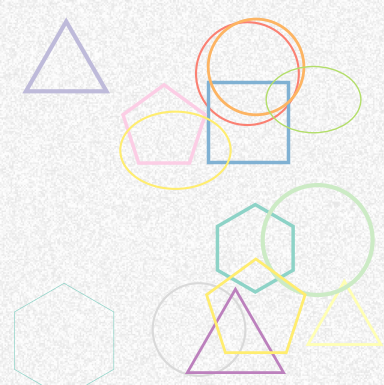[{"shape": "hexagon", "thickness": 0.5, "radius": 0.74, "center": [0.166, 0.115]}, {"shape": "hexagon", "thickness": 2.5, "radius": 0.57, "center": [0.663, 0.355]}, {"shape": "triangle", "thickness": 2, "radius": 0.55, "center": [0.895, 0.16]}, {"shape": "triangle", "thickness": 3, "radius": 0.6, "center": [0.172, 0.823]}, {"shape": "circle", "thickness": 1.5, "radius": 0.67, "center": [0.643, 0.809]}, {"shape": "square", "thickness": 2.5, "radius": 0.52, "center": [0.644, 0.683]}, {"shape": "circle", "thickness": 2, "radius": 0.62, "center": [0.665, 0.826]}, {"shape": "oval", "thickness": 1, "radius": 0.61, "center": [0.814, 0.741]}, {"shape": "pentagon", "thickness": 2.5, "radius": 0.56, "center": [0.426, 0.667]}, {"shape": "circle", "thickness": 1.5, "radius": 0.6, "center": [0.517, 0.144]}, {"shape": "triangle", "thickness": 2, "radius": 0.72, "center": [0.612, 0.104]}, {"shape": "circle", "thickness": 3, "radius": 0.71, "center": [0.825, 0.376]}, {"shape": "pentagon", "thickness": 2, "radius": 0.67, "center": [0.665, 0.193]}, {"shape": "oval", "thickness": 1.5, "radius": 0.72, "center": [0.456, 0.61]}]